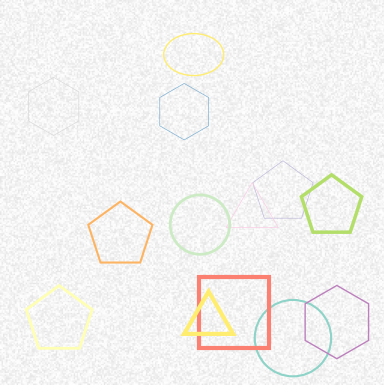[{"shape": "circle", "thickness": 1.5, "radius": 0.5, "center": [0.761, 0.122]}, {"shape": "pentagon", "thickness": 2, "radius": 0.45, "center": [0.154, 0.168]}, {"shape": "pentagon", "thickness": 0.5, "radius": 0.41, "center": [0.735, 0.5]}, {"shape": "square", "thickness": 3, "radius": 0.46, "center": [0.607, 0.188]}, {"shape": "hexagon", "thickness": 0.5, "radius": 0.37, "center": [0.478, 0.71]}, {"shape": "pentagon", "thickness": 1.5, "radius": 0.44, "center": [0.313, 0.389]}, {"shape": "pentagon", "thickness": 2.5, "radius": 0.41, "center": [0.861, 0.464]}, {"shape": "triangle", "thickness": 0.5, "radius": 0.39, "center": [0.655, 0.448]}, {"shape": "hexagon", "thickness": 0.5, "radius": 0.38, "center": [0.139, 0.724]}, {"shape": "hexagon", "thickness": 1, "radius": 0.48, "center": [0.875, 0.163]}, {"shape": "circle", "thickness": 2, "radius": 0.39, "center": [0.519, 0.417]}, {"shape": "oval", "thickness": 1, "radius": 0.39, "center": [0.503, 0.858]}, {"shape": "triangle", "thickness": 3, "radius": 0.37, "center": [0.542, 0.17]}]